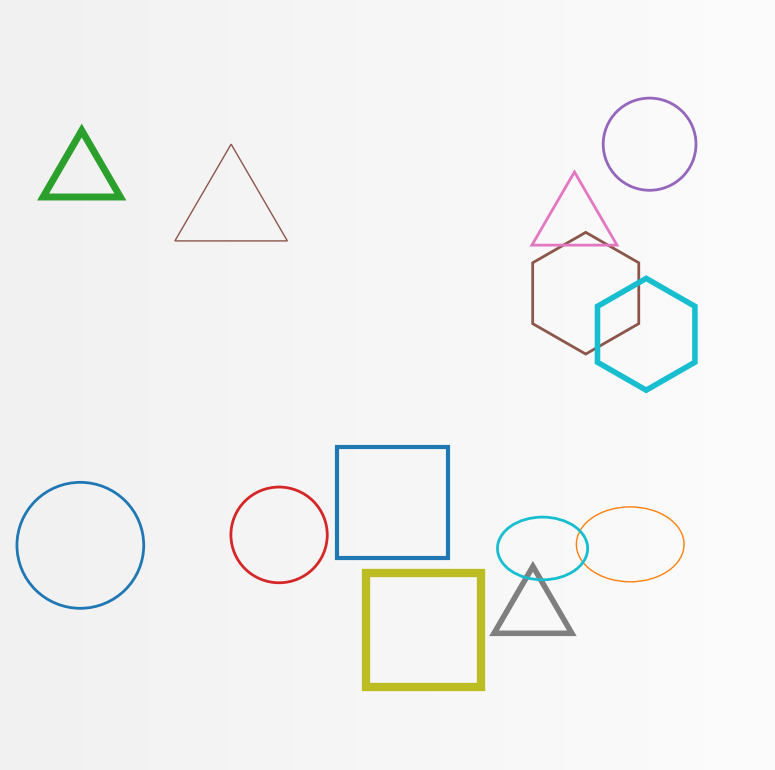[{"shape": "square", "thickness": 1.5, "radius": 0.36, "center": [0.506, 0.347]}, {"shape": "circle", "thickness": 1, "radius": 0.41, "center": [0.104, 0.292]}, {"shape": "oval", "thickness": 0.5, "radius": 0.35, "center": [0.813, 0.293]}, {"shape": "triangle", "thickness": 2.5, "radius": 0.29, "center": [0.105, 0.773]}, {"shape": "circle", "thickness": 1, "radius": 0.31, "center": [0.36, 0.305]}, {"shape": "circle", "thickness": 1, "radius": 0.3, "center": [0.838, 0.813]}, {"shape": "triangle", "thickness": 0.5, "radius": 0.42, "center": [0.298, 0.729]}, {"shape": "hexagon", "thickness": 1, "radius": 0.4, "center": [0.756, 0.619]}, {"shape": "triangle", "thickness": 1, "radius": 0.32, "center": [0.741, 0.713]}, {"shape": "triangle", "thickness": 2, "radius": 0.29, "center": [0.688, 0.207]}, {"shape": "square", "thickness": 3, "radius": 0.37, "center": [0.546, 0.182]}, {"shape": "oval", "thickness": 1, "radius": 0.29, "center": [0.7, 0.288]}, {"shape": "hexagon", "thickness": 2, "radius": 0.36, "center": [0.834, 0.566]}]